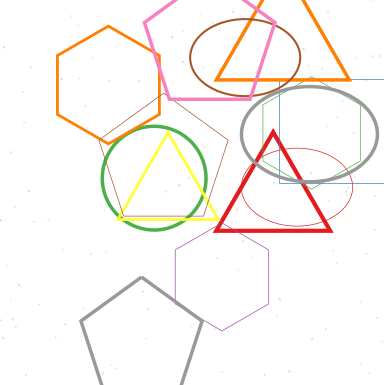[{"shape": "triangle", "thickness": 3, "radius": 0.85, "center": [0.71, 0.486]}, {"shape": "oval", "thickness": 0.5, "radius": 0.72, "center": [0.771, 0.514]}, {"shape": "square", "thickness": 0.5, "radius": 0.68, "center": [0.862, 0.66]}, {"shape": "circle", "thickness": 2.5, "radius": 0.67, "center": [0.4, 0.537]}, {"shape": "hexagon", "thickness": 0.5, "radius": 0.73, "center": [0.809, 0.655]}, {"shape": "hexagon", "thickness": 0.5, "radius": 0.7, "center": [0.577, 0.281]}, {"shape": "triangle", "thickness": 2.5, "radius": 1.0, "center": [0.735, 0.892]}, {"shape": "hexagon", "thickness": 2, "radius": 0.76, "center": [0.282, 0.779]}, {"shape": "triangle", "thickness": 2, "radius": 0.75, "center": [0.437, 0.505]}, {"shape": "oval", "thickness": 1.5, "radius": 0.71, "center": [0.637, 0.85]}, {"shape": "pentagon", "thickness": 0.5, "radius": 0.88, "center": [0.425, 0.581]}, {"shape": "pentagon", "thickness": 2.5, "radius": 0.89, "center": [0.545, 0.886]}, {"shape": "pentagon", "thickness": 2.5, "radius": 0.83, "center": [0.368, 0.115]}, {"shape": "oval", "thickness": 2.5, "radius": 0.88, "center": [0.804, 0.651]}]